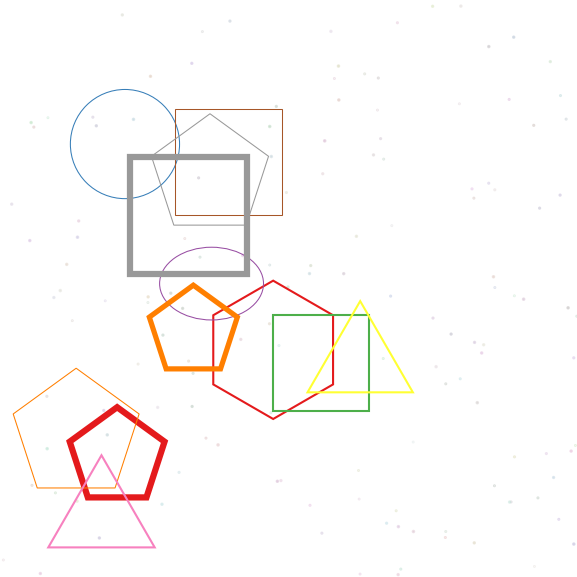[{"shape": "pentagon", "thickness": 3, "radius": 0.43, "center": [0.203, 0.208]}, {"shape": "hexagon", "thickness": 1, "radius": 0.6, "center": [0.473, 0.393]}, {"shape": "circle", "thickness": 0.5, "radius": 0.47, "center": [0.216, 0.75]}, {"shape": "square", "thickness": 1, "radius": 0.42, "center": [0.556, 0.371]}, {"shape": "oval", "thickness": 0.5, "radius": 0.45, "center": [0.366, 0.508]}, {"shape": "pentagon", "thickness": 2.5, "radius": 0.4, "center": [0.335, 0.425]}, {"shape": "pentagon", "thickness": 0.5, "radius": 0.57, "center": [0.132, 0.247]}, {"shape": "triangle", "thickness": 1, "radius": 0.53, "center": [0.624, 0.372]}, {"shape": "square", "thickness": 0.5, "radius": 0.46, "center": [0.396, 0.718]}, {"shape": "triangle", "thickness": 1, "radius": 0.53, "center": [0.176, 0.104]}, {"shape": "square", "thickness": 3, "radius": 0.51, "center": [0.326, 0.626]}, {"shape": "pentagon", "thickness": 0.5, "radius": 0.53, "center": [0.364, 0.696]}]